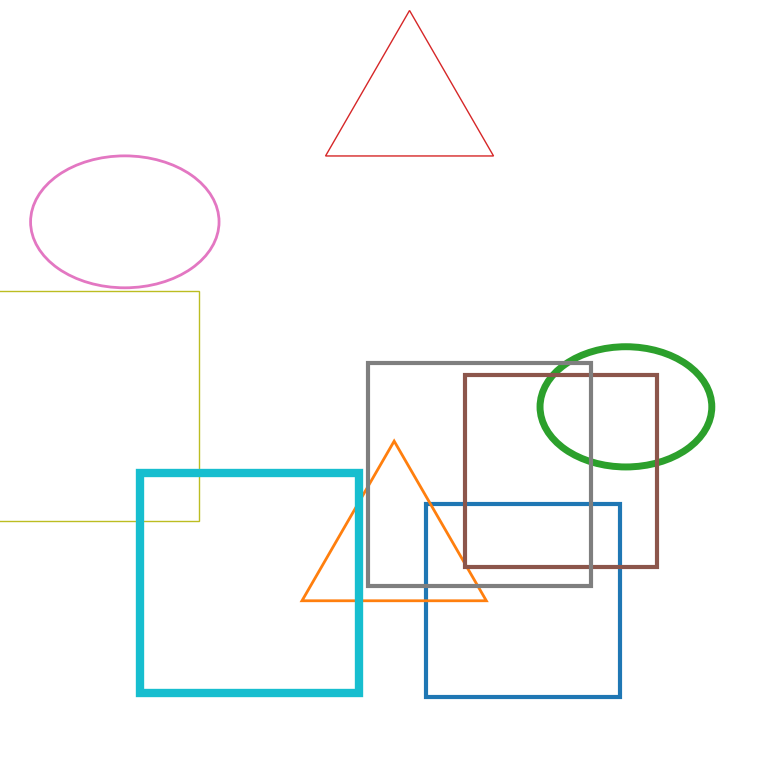[{"shape": "square", "thickness": 1.5, "radius": 0.63, "center": [0.679, 0.22]}, {"shape": "triangle", "thickness": 1, "radius": 0.69, "center": [0.512, 0.289]}, {"shape": "oval", "thickness": 2.5, "radius": 0.56, "center": [0.813, 0.472]}, {"shape": "triangle", "thickness": 0.5, "radius": 0.63, "center": [0.532, 0.86]}, {"shape": "square", "thickness": 1.5, "radius": 0.62, "center": [0.728, 0.389]}, {"shape": "oval", "thickness": 1, "radius": 0.61, "center": [0.162, 0.712]}, {"shape": "square", "thickness": 1.5, "radius": 0.72, "center": [0.623, 0.383]}, {"shape": "square", "thickness": 0.5, "radius": 0.75, "center": [0.109, 0.473]}, {"shape": "square", "thickness": 3, "radius": 0.71, "center": [0.324, 0.243]}]